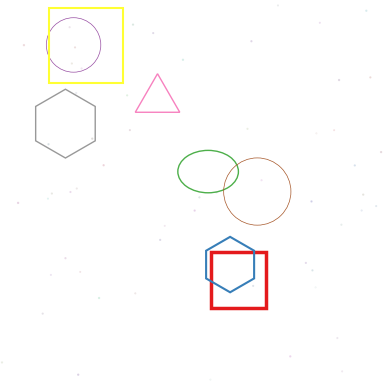[{"shape": "square", "thickness": 2.5, "radius": 0.36, "center": [0.619, 0.273]}, {"shape": "hexagon", "thickness": 1.5, "radius": 0.36, "center": [0.598, 0.313]}, {"shape": "oval", "thickness": 1, "radius": 0.39, "center": [0.541, 0.554]}, {"shape": "circle", "thickness": 0.5, "radius": 0.35, "center": [0.191, 0.883]}, {"shape": "square", "thickness": 1.5, "radius": 0.48, "center": [0.223, 0.882]}, {"shape": "circle", "thickness": 0.5, "radius": 0.44, "center": [0.668, 0.503]}, {"shape": "triangle", "thickness": 1, "radius": 0.33, "center": [0.409, 0.742]}, {"shape": "hexagon", "thickness": 1, "radius": 0.45, "center": [0.17, 0.679]}]